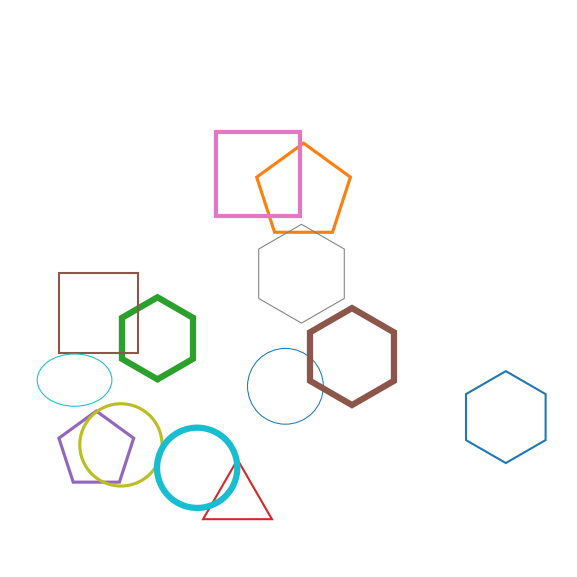[{"shape": "hexagon", "thickness": 1, "radius": 0.4, "center": [0.876, 0.277]}, {"shape": "circle", "thickness": 0.5, "radius": 0.33, "center": [0.494, 0.33]}, {"shape": "pentagon", "thickness": 1.5, "radius": 0.43, "center": [0.526, 0.666]}, {"shape": "hexagon", "thickness": 3, "radius": 0.36, "center": [0.273, 0.413]}, {"shape": "triangle", "thickness": 1, "radius": 0.34, "center": [0.411, 0.135]}, {"shape": "pentagon", "thickness": 1.5, "radius": 0.34, "center": [0.167, 0.219]}, {"shape": "square", "thickness": 1, "radius": 0.34, "center": [0.171, 0.457]}, {"shape": "hexagon", "thickness": 3, "radius": 0.42, "center": [0.609, 0.382]}, {"shape": "square", "thickness": 2, "radius": 0.36, "center": [0.446, 0.698]}, {"shape": "hexagon", "thickness": 0.5, "radius": 0.43, "center": [0.522, 0.525]}, {"shape": "circle", "thickness": 1.5, "radius": 0.36, "center": [0.209, 0.229]}, {"shape": "oval", "thickness": 0.5, "radius": 0.32, "center": [0.129, 0.341]}, {"shape": "circle", "thickness": 3, "radius": 0.35, "center": [0.341, 0.189]}]